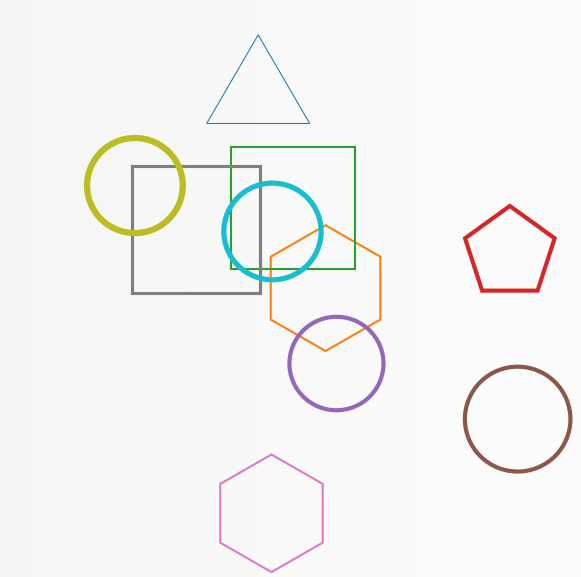[{"shape": "triangle", "thickness": 0.5, "radius": 0.51, "center": [0.444, 0.836]}, {"shape": "hexagon", "thickness": 1, "radius": 0.54, "center": [0.56, 0.5]}, {"shape": "square", "thickness": 1, "radius": 0.53, "center": [0.504, 0.639]}, {"shape": "pentagon", "thickness": 2, "radius": 0.41, "center": [0.877, 0.561]}, {"shape": "circle", "thickness": 2, "radius": 0.4, "center": [0.579, 0.37]}, {"shape": "circle", "thickness": 2, "radius": 0.45, "center": [0.891, 0.273]}, {"shape": "hexagon", "thickness": 1, "radius": 0.51, "center": [0.467, 0.11]}, {"shape": "square", "thickness": 1.5, "radius": 0.55, "center": [0.338, 0.602]}, {"shape": "circle", "thickness": 3, "radius": 0.41, "center": [0.232, 0.678]}, {"shape": "circle", "thickness": 2.5, "radius": 0.42, "center": [0.469, 0.598]}]